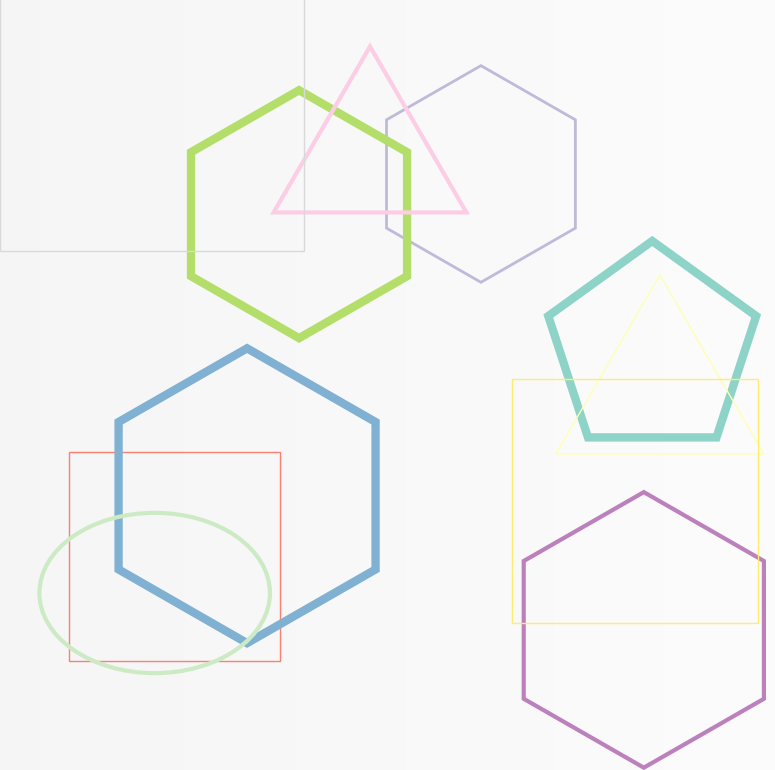[{"shape": "pentagon", "thickness": 3, "radius": 0.71, "center": [0.842, 0.546]}, {"shape": "triangle", "thickness": 0.5, "radius": 0.77, "center": [0.851, 0.488]}, {"shape": "hexagon", "thickness": 1, "radius": 0.7, "center": [0.621, 0.774]}, {"shape": "square", "thickness": 0.5, "radius": 0.68, "center": [0.225, 0.278]}, {"shape": "hexagon", "thickness": 3, "radius": 0.96, "center": [0.319, 0.356]}, {"shape": "hexagon", "thickness": 3, "radius": 0.8, "center": [0.386, 0.722]}, {"shape": "triangle", "thickness": 1.5, "radius": 0.72, "center": [0.477, 0.796]}, {"shape": "square", "thickness": 0.5, "radius": 0.98, "center": [0.196, 0.871]}, {"shape": "hexagon", "thickness": 1.5, "radius": 0.89, "center": [0.831, 0.182]}, {"shape": "oval", "thickness": 1.5, "radius": 0.74, "center": [0.2, 0.23]}, {"shape": "square", "thickness": 0.5, "radius": 0.79, "center": [0.819, 0.349]}]